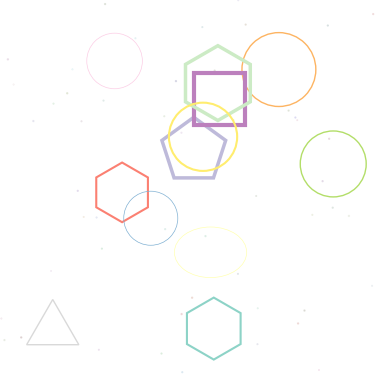[{"shape": "hexagon", "thickness": 1.5, "radius": 0.4, "center": [0.555, 0.147]}, {"shape": "oval", "thickness": 0.5, "radius": 0.47, "center": [0.547, 0.345]}, {"shape": "pentagon", "thickness": 2.5, "radius": 0.44, "center": [0.503, 0.608]}, {"shape": "hexagon", "thickness": 1.5, "radius": 0.39, "center": [0.317, 0.5]}, {"shape": "circle", "thickness": 0.5, "radius": 0.35, "center": [0.392, 0.433]}, {"shape": "circle", "thickness": 1, "radius": 0.48, "center": [0.724, 0.819]}, {"shape": "circle", "thickness": 1, "radius": 0.43, "center": [0.866, 0.574]}, {"shape": "circle", "thickness": 0.5, "radius": 0.36, "center": [0.298, 0.842]}, {"shape": "triangle", "thickness": 1, "radius": 0.39, "center": [0.137, 0.144]}, {"shape": "square", "thickness": 3, "radius": 0.34, "center": [0.57, 0.742]}, {"shape": "hexagon", "thickness": 2.5, "radius": 0.49, "center": [0.566, 0.784]}, {"shape": "circle", "thickness": 1.5, "radius": 0.44, "center": [0.527, 0.645]}]